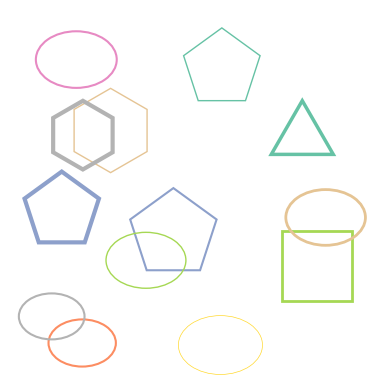[{"shape": "triangle", "thickness": 2.5, "radius": 0.46, "center": [0.785, 0.645]}, {"shape": "pentagon", "thickness": 1, "radius": 0.52, "center": [0.576, 0.823]}, {"shape": "oval", "thickness": 1.5, "radius": 0.44, "center": [0.213, 0.109]}, {"shape": "pentagon", "thickness": 3, "radius": 0.51, "center": [0.16, 0.453]}, {"shape": "pentagon", "thickness": 1.5, "radius": 0.59, "center": [0.45, 0.393]}, {"shape": "oval", "thickness": 1.5, "radius": 0.53, "center": [0.198, 0.845]}, {"shape": "square", "thickness": 2, "radius": 0.46, "center": [0.823, 0.31]}, {"shape": "oval", "thickness": 1, "radius": 0.52, "center": [0.379, 0.324]}, {"shape": "oval", "thickness": 0.5, "radius": 0.55, "center": [0.573, 0.104]}, {"shape": "oval", "thickness": 2, "radius": 0.52, "center": [0.846, 0.435]}, {"shape": "hexagon", "thickness": 1, "radius": 0.55, "center": [0.287, 0.661]}, {"shape": "oval", "thickness": 1.5, "radius": 0.43, "center": [0.134, 0.178]}, {"shape": "hexagon", "thickness": 3, "radius": 0.45, "center": [0.215, 0.649]}]